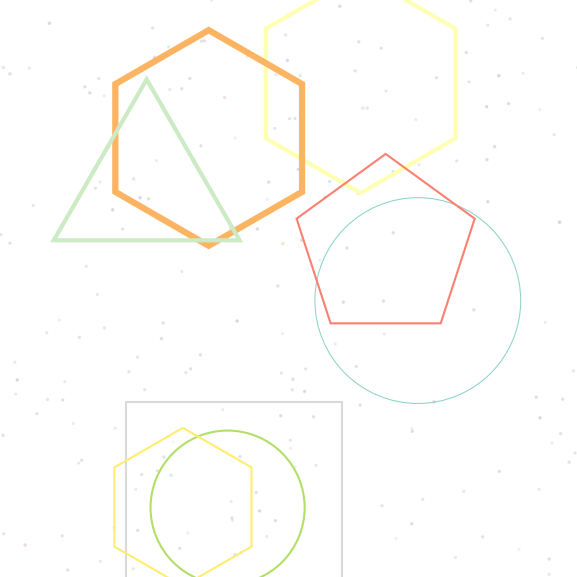[{"shape": "circle", "thickness": 0.5, "radius": 0.89, "center": [0.723, 0.479]}, {"shape": "hexagon", "thickness": 2, "radius": 0.95, "center": [0.625, 0.855]}, {"shape": "pentagon", "thickness": 1, "radius": 0.81, "center": [0.668, 0.57]}, {"shape": "hexagon", "thickness": 3, "radius": 0.93, "center": [0.361, 0.76]}, {"shape": "circle", "thickness": 1, "radius": 0.67, "center": [0.394, 0.12]}, {"shape": "square", "thickness": 1, "radius": 0.94, "center": [0.405, 0.116]}, {"shape": "triangle", "thickness": 2, "radius": 0.93, "center": [0.254, 0.676]}, {"shape": "hexagon", "thickness": 1, "radius": 0.69, "center": [0.317, 0.121]}]